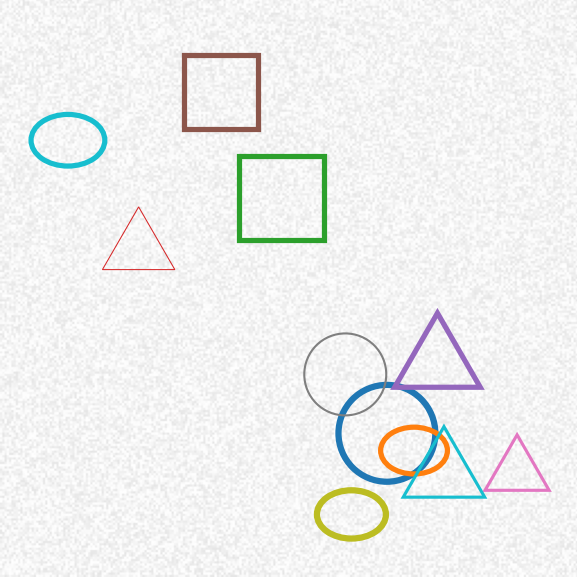[{"shape": "circle", "thickness": 3, "radius": 0.42, "center": [0.67, 0.249]}, {"shape": "oval", "thickness": 2.5, "radius": 0.29, "center": [0.717, 0.219]}, {"shape": "square", "thickness": 2.5, "radius": 0.37, "center": [0.488, 0.656]}, {"shape": "triangle", "thickness": 0.5, "radius": 0.36, "center": [0.24, 0.568]}, {"shape": "triangle", "thickness": 2.5, "radius": 0.43, "center": [0.757, 0.371]}, {"shape": "square", "thickness": 2.5, "radius": 0.32, "center": [0.383, 0.84]}, {"shape": "triangle", "thickness": 1.5, "radius": 0.32, "center": [0.895, 0.182]}, {"shape": "circle", "thickness": 1, "radius": 0.35, "center": [0.598, 0.351]}, {"shape": "oval", "thickness": 3, "radius": 0.3, "center": [0.609, 0.108]}, {"shape": "triangle", "thickness": 1.5, "radius": 0.41, "center": [0.769, 0.179]}, {"shape": "oval", "thickness": 2.5, "radius": 0.32, "center": [0.118, 0.756]}]